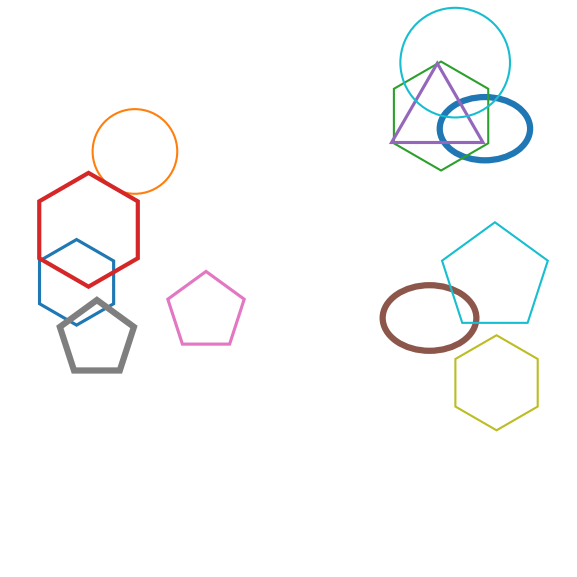[{"shape": "oval", "thickness": 3, "radius": 0.39, "center": [0.84, 0.776]}, {"shape": "hexagon", "thickness": 1.5, "radius": 0.37, "center": [0.133, 0.51]}, {"shape": "circle", "thickness": 1, "radius": 0.37, "center": [0.234, 0.737]}, {"shape": "hexagon", "thickness": 1, "radius": 0.47, "center": [0.764, 0.798]}, {"shape": "hexagon", "thickness": 2, "radius": 0.49, "center": [0.153, 0.601]}, {"shape": "triangle", "thickness": 1.5, "radius": 0.46, "center": [0.757, 0.798]}, {"shape": "oval", "thickness": 3, "radius": 0.41, "center": [0.744, 0.448]}, {"shape": "pentagon", "thickness": 1.5, "radius": 0.35, "center": [0.357, 0.46]}, {"shape": "pentagon", "thickness": 3, "radius": 0.34, "center": [0.168, 0.412]}, {"shape": "hexagon", "thickness": 1, "radius": 0.41, "center": [0.86, 0.336]}, {"shape": "circle", "thickness": 1, "radius": 0.47, "center": [0.788, 0.891]}, {"shape": "pentagon", "thickness": 1, "radius": 0.48, "center": [0.857, 0.518]}]